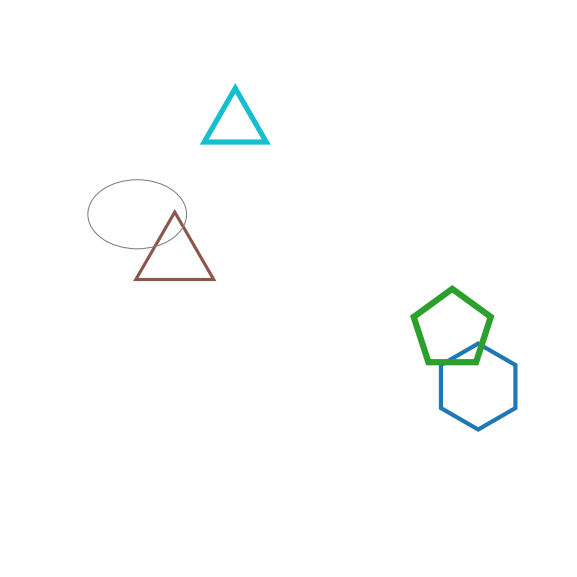[{"shape": "hexagon", "thickness": 2, "radius": 0.37, "center": [0.828, 0.33]}, {"shape": "pentagon", "thickness": 3, "radius": 0.35, "center": [0.783, 0.429]}, {"shape": "triangle", "thickness": 1.5, "radius": 0.39, "center": [0.303, 0.554]}, {"shape": "oval", "thickness": 0.5, "radius": 0.43, "center": [0.238, 0.628]}, {"shape": "triangle", "thickness": 2.5, "radius": 0.31, "center": [0.407, 0.784]}]